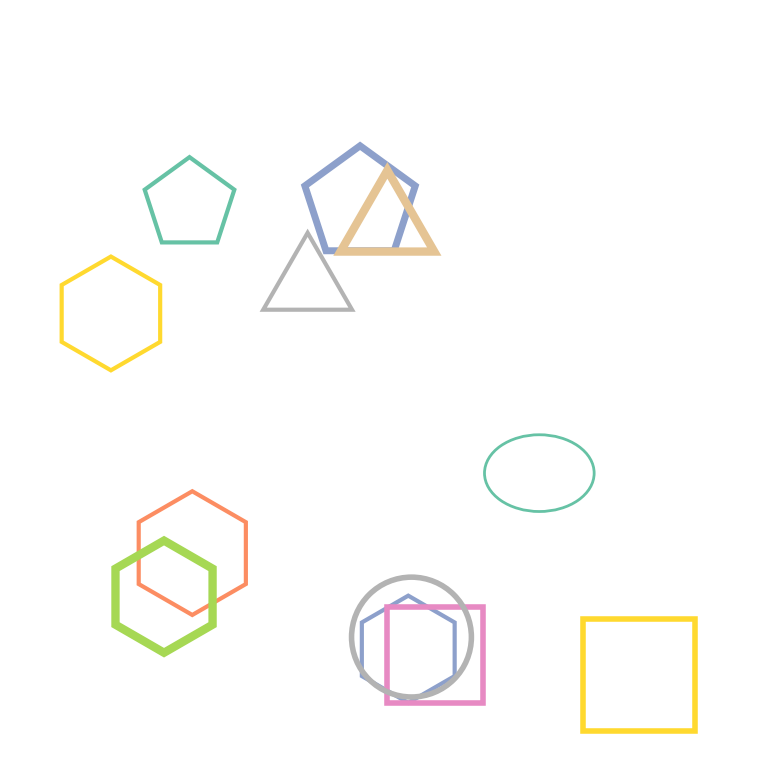[{"shape": "pentagon", "thickness": 1.5, "radius": 0.31, "center": [0.246, 0.735]}, {"shape": "oval", "thickness": 1, "radius": 0.36, "center": [0.7, 0.386]}, {"shape": "hexagon", "thickness": 1.5, "radius": 0.4, "center": [0.25, 0.282]}, {"shape": "pentagon", "thickness": 2.5, "radius": 0.38, "center": [0.468, 0.735]}, {"shape": "hexagon", "thickness": 1.5, "radius": 0.35, "center": [0.53, 0.157]}, {"shape": "square", "thickness": 2, "radius": 0.31, "center": [0.565, 0.149]}, {"shape": "hexagon", "thickness": 3, "radius": 0.36, "center": [0.213, 0.225]}, {"shape": "hexagon", "thickness": 1.5, "radius": 0.37, "center": [0.144, 0.593]}, {"shape": "square", "thickness": 2, "radius": 0.36, "center": [0.83, 0.123]}, {"shape": "triangle", "thickness": 3, "radius": 0.35, "center": [0.503, 0.708]}, {"shape": "triangle", "thickness": 1.5, "radius": 0.33, "center": [0.4, 0.631]}, {"shape": "circle", "thickness": 2, "radius": 0.39, "center": [0.534, 0.173]}]